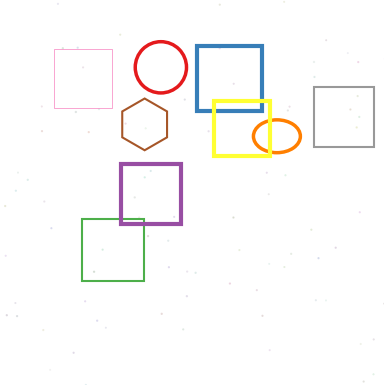[{"shape": "circle", "thickness": 2.5, "radius": 0.33, "center": [0.418, 0.825]}, {"shape": "square", "thickness": 3, "radius": 0.43, "center": [0.596, 0.796]}, {"shape": "square", "thickness": 1.5, "radius": 0.4, "center": [0.294, 0.351]}, {"shape": "square", "thickness": 3, "radius": 0.39, "center": [0.392, 0.497]}, {"shape": "oval", "thickness": 2.5, "radius": 0.3, "center": [0.719, 0.646]}, {"shape": "square", "thickness": 3, "radius": 0.36, "center": [0.629, 0.666]}, {"shape": "hexagon", "thickness": 1.5, "radius": 0.34, "center": [0.376, 0.677]}, {"shape": "square", "thickness": 0.5, "radius": 0.38, "center": [0.216, 0.796]}, {"shape": "square", "thickness": 1.5, "radius": 0.39, "center": [0.893, 0.696]}]